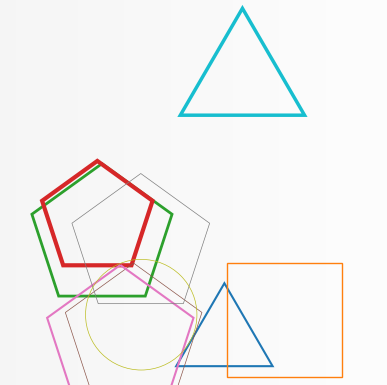[{"shape": "triangle", "thickness": 1.5, "radius": 0.72, "center": [0.579, 0.121]}, {"shape": "square", "thickness": 1, "radius": 0.74, "center": [0.733, 0.168]}, {"shape": "pentagon", "thickness": 2, "radius": 0.95, "center": [0.263, 0.385]}, {"shape": "pentagon", "thickness": 3, "radius": 0.75, "center": [0.251, 0.432]}, {"shape": "pentagon", "thickness": 0.5, "radius": 0.93, "center": [0.345, 0.131]}, {"shape": "pentagon", "thickness": 1.5, "radius": 0.99, "center": [0.311, 0.113]}, {"shape": "pentagon", "thickness": 0.5, "radius": 0.93, "center": [0.363, 0.362]}, {"shape": "circle", "thickness": 0.5, "radius": 0.72, "center": [0.364, 0.183]}, {"shape": "triangle", "thickness": 2.5, "radius": 0.93, "center": [0.626, 0.793]}]